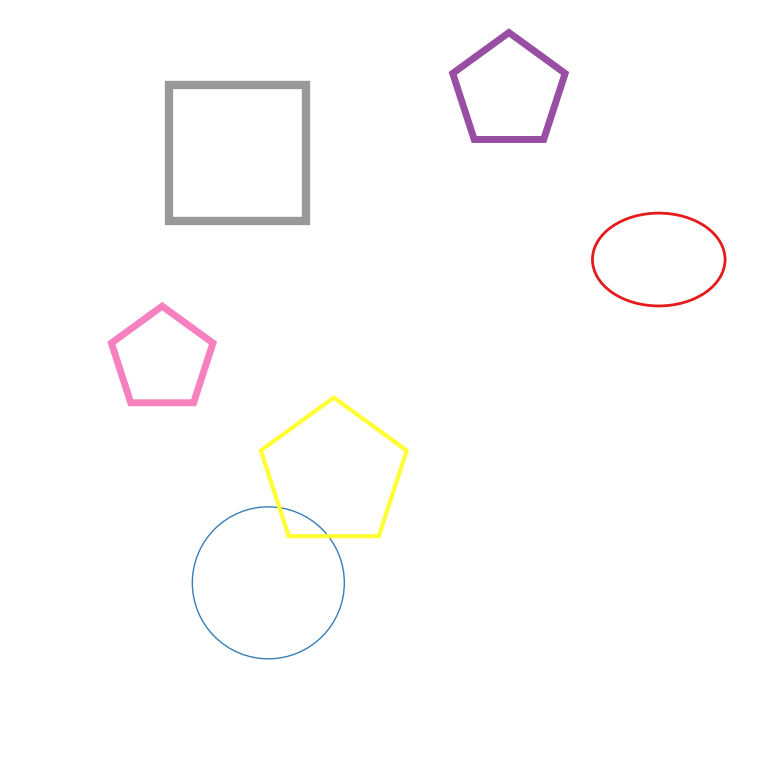[{"shape": "oval", "thickness": 1, "radius": 0.43, "center": [0.856, 0.663]}, {"shape": "circle", "thickness": 0.5, "radius": 0.49, "center": [0.348, 0.243]}, {"shape": "pentagon", "thickness": 2.5, "radius": 0.38, "center": [0.661, 0.881]}, {"shape": "pentagon", "thickness": 1.5, "radius": 0.5, "center": [0.433, 0.384]}, {"shape": "pentagon", "thickness": 2.5, "radius": 0.35, "center": [0.211, 0.533]}, {"shape": "square", "thickness": 3, "radius": 0.44, "center": [0.308, 0.801]}]